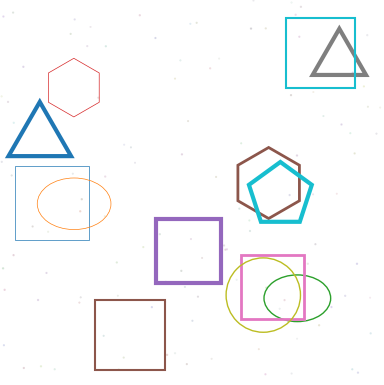[{"shape": "triangle", "thickness": 3, "radius": 0.47, "center": [0.103, 0.641]}, {"shape": "square", "thickness": 0.5, "radius": 0.48, "center": [0.134, 0.473]}, {"shape": "oval", "thickness": 0.5, "radius": 0.48, "center": [0.192, 0.471]}, {"shape": "oval", "thickness": 1, "radius": 0.43, "center": [0.772, 0.225]}, {"shape": "hexagon", "thickness": 0.5, "radius": 0.38, "center": [0.192, 0.772]}, {"shape": "square", "thickness": 3, "radius": 0.42, "center": [0.49, 0.348]}, {"shape": "hexagon", "thickness": 2, "radius": 0.46, "center": [0.698, 0.525]}, {"shape": "square", "thickness": 1.5, "radius": 0.45, "center": [0.338, 0.13]}, {"shape": "square", "thickness": 2, "radius": 0.41, "center": [0.707, 0.255]}, {"shape": "triangle", "thickness": 3, "radius": 0.4, "center": [0.881, 0.845]}, {"shape": "circle", "thickness": 1, "radius": 0.48, "center": [0.684, 0.234]}, {"shape": "pentagon", "thickness": 3, "radius": 0.43, "center": [0.728, 0.493]}, {"shape": "square", "thickness": 1.5, "radius": 0.45, "center": [0.832, 0.862]}]